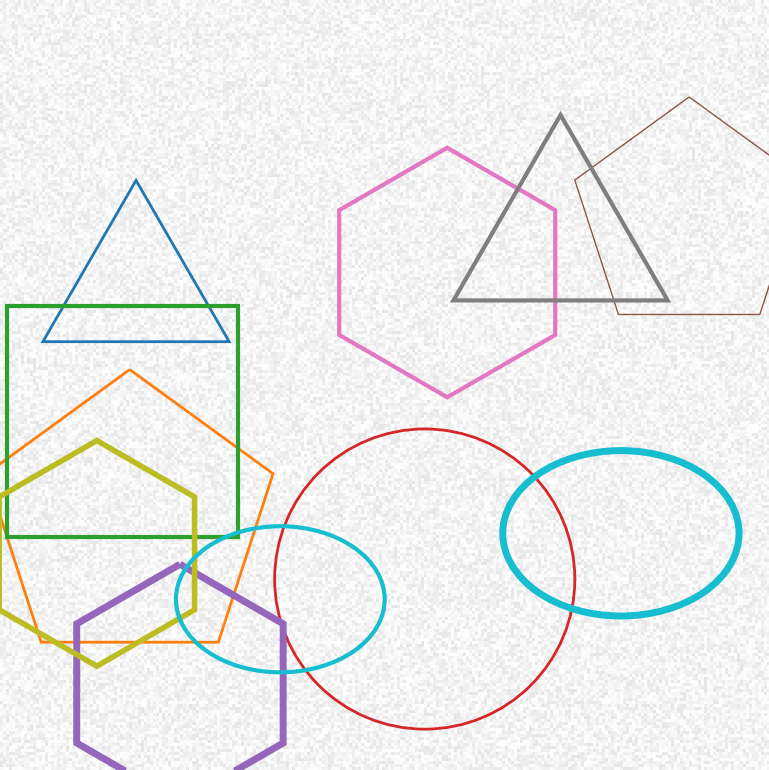[{"shape": "triangle", "thickness": 1, "radius": 0.7, "center": [0.177, 0.626]}, {"shape": "pentagon", "thickness": 1, "radius": 0.98, "center": [0.169, 0.324]}, {"shape": "square", "thickness": 1.5, "radius": 0.75, "center": [0.159, 0.452]}, {"shape": "circle", "thickness": 1, "radius": 0.97, "center": [0.552, 0.248]}, {"shape": "hexagon", "thickness": 2.5, "radius": 0.77, "center": [0.234, 0.112]}, {"shape": "pentagon", "thickness": 0.5, "radius": 0.78, "center": [0.895, 0.718]}, {"shape": "hexagon", "thickness": 1.5, "radius": 0.81, "center": [0.581, 0.646]}, {"shape": "triangle", "thickness": 1.5, "radius": 0.8, "center": [0.728, 0.69]}, {"shape": "hexagon", "thickness": 2, "radius": 0.73, "center": [0.126, 0.281]}, {"shape": "oval", "thickness": 1.5, "radius": 0.68, "center": [0.364, 0.222]}, {"shape": "oval", "thickness": 2.5, "radius": 0.77, "center": [0.806, 0.307]}]